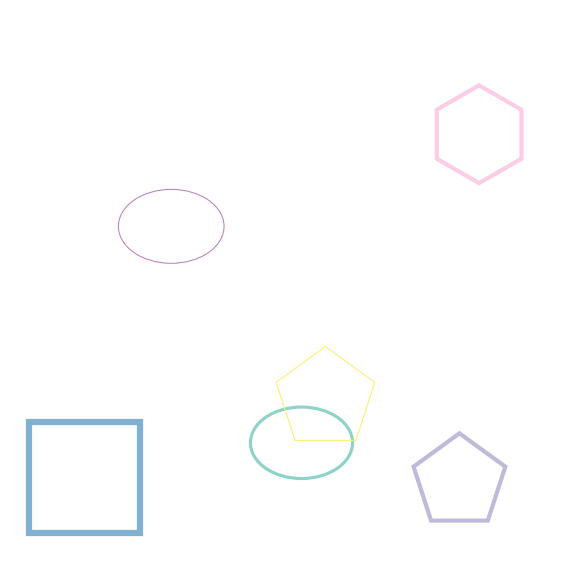[{"shape": "oval", "thickness": 1.5, "radius": 0.44, "center": [0.522, 0.232]}, {"shape": "pentagon", "thickness": 2, "radius": 0.42, "center": [0.796, 0.165]}, {"shape": "square", "thickness": 3, "radius": 0.48, "center": [0.146, 0.172]}, {"shape": "hexagon", "thickness": 2, "radius": 0.42, "center": [0.83, 0.767]}, {"shape": "oval", "thickness": 0.5, "radius": 0.46, "center": [0.297, 0.607]}, {"shape": "pentagon", "thickness": 0.5, "radius": 0.45, "center": [0.564, 0.309]}]